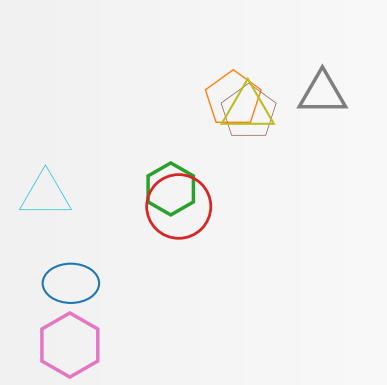[{"shape": "oval", "thickness": 1.5, "radius": 0.36, "center": [0.183, 0.264]}, {"shape": "pentagon", "thickness": 1, "radius": 0.38, "center": [0.602, 0.743]}, {"shape": "hexagon", "thickness": 2.5, "radius": 0.34, "center": [0.441, 0.509]}, {"shape": "circle", "thickness": 2, "radius": 0.41, "center": [0.461, 0.464]}, {"shape": "pentagon", "thickness": 0.5, "radius": 0.37, "center": [0.642, 0.709]}, {"shape": "hexagon", "thickness": 2.5, "radius": 0.42, "center": [0.18, 0.104]}, {"shape": "triangle", "thickness": 2.5, "radius": 0.35, "center": [0.832, 0.757]}, {"shape": "triangle", "thickness": 1.5, "radius": 0.39, "center": [0.639, 0.717]}, {"shape": "triangle", "thickness": 0.5, "radius": 0.39, "center": [0.117, 0.494]}]